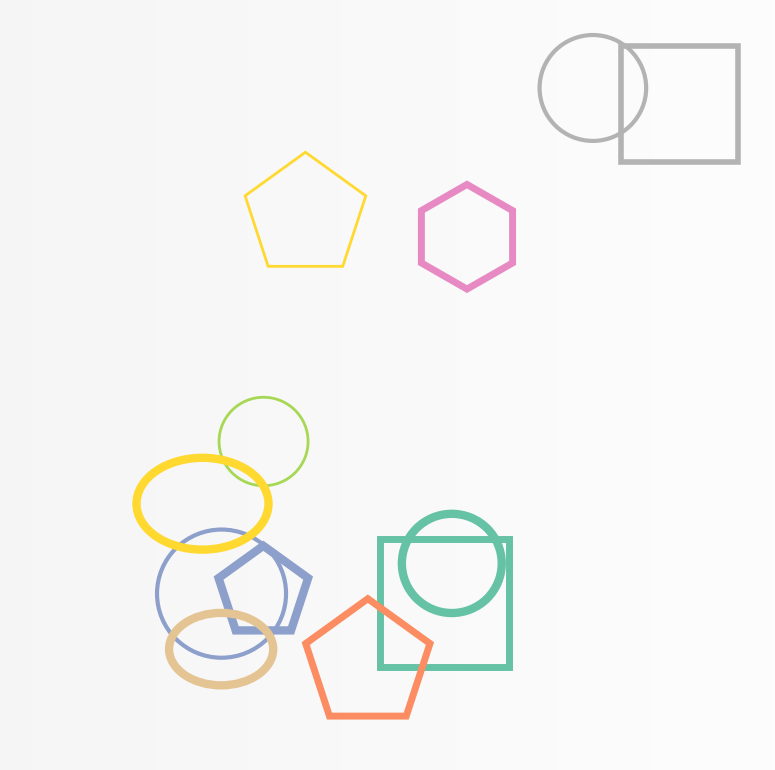[{"shape": "circle", "thickness": 3, "radius": 0.32, "center": [0.583, 0.268]}, {"shape": "square", "thickness": 2.5, "radius": 0.42, "center": [0.573, 0.217]}, {"shape": "pentagon", "thickness": 2.5, "radius": 0.42, "center": [0.475, 0.138]}, {"shape": "pentagon", "thickness": 3, "radius": 0.3, "center": [0.34, 0.23]}, {"shape": "circle", "thickness": 1.5, "radius": 0.42, "center": [0.286, 0.229]}, {"shape": "hexagon", "thickness": 2.5, "radius": 0.34, "center": [0.603, 0.692]}, {"shape": "circle", "thickness": 1, "radius": 0.29, "center": [0.34, 0.427]}, {"shape": "oval", "thickness": 3, "radius": 0.43, "center": [0.261, 0.346]}, {"shape": "pentagon", "thickness": 1, "radius": 0.41, "center": [0.394, 0.72]}, {"shape": "oval", "thickness": 3, "radius": 0.34, "center": [0.285, 0.157]}, {"shape": "square", "thickness": 2, "radius": 0.38, "center": [0.877, 0.865]}, {"shape": "circle", "thickness": 1.5, "radius": 0.34, "center": [0.765, 0.886]}]